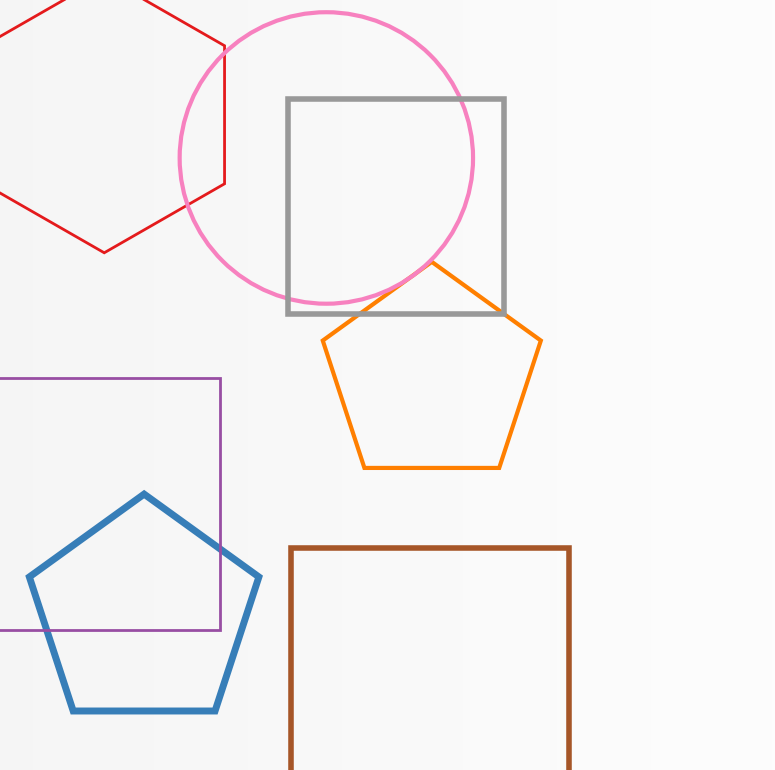[{"shape": "hexagon", "thickness": 1, "radius": 0.9, "center": [0.135, 0.851]}, {"shape": "pentagon", "thickness": 2.5, "radius": 0.78, "center": [0.186, 0.203]}, {"shape": "square", "thickness": 1, "radius": 0.82, "center": [0.12, 0.345]}, {"shape": "pentagon", "thickness": 1.5, "radius": 0.74, "center": [0.557, 0.512]}, {"shape": "square", "thickness": 2, "radius": 0.9, "center": [0.554, 0.109]}, {"shape": "circle", "thickness": 1.5, "radius": 0.95, "center": [0.421, 0.795]}, {"shape": "square", "thickness": 2, "radius": 0.7, "center": [0.511, 0.732]}]